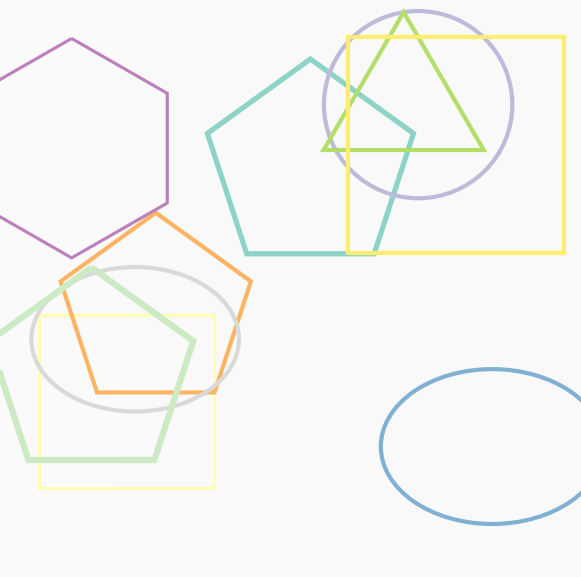[{"shape": "pentagon", "thickness": 2.5, "radius": 0.93, "center": [0.534, 0.71]}, {"shape": "square", "thickness": 1.5, "radius": 0.75, "center": [0.218, 0.303]}, {"shape": "circle", "thickness": 2, "radius": 0.81, "center": [0.719, 0.818]}, {"shape": "oval", "thickness": 2, "radius": 0.96, "center": [0.847, 0.226]}, {"shape": "pentagon", "thickness": 2, "radius": 0.86, "center": [0.268, 0.459]}, {"shape": "triangle", "thickness": 2, "radius": 0.8, "center": [0.694, 0.819]}, {"shape": "oval", "thickness": 2, "radius": 0.89, "center": [0.233, 0.412]}, {"shape": "hexagon", "thickness": 1.5, "radius": 0.95, "center": [0.123, 0.743]}, {"shape": "pentagon", "thickness": 3, "radius": 0.92, "center": [0.157, 0.352]}, {"shape": "square", "thickness": 2, "radius": 0.93, "center": [0.785, 0.748]}]